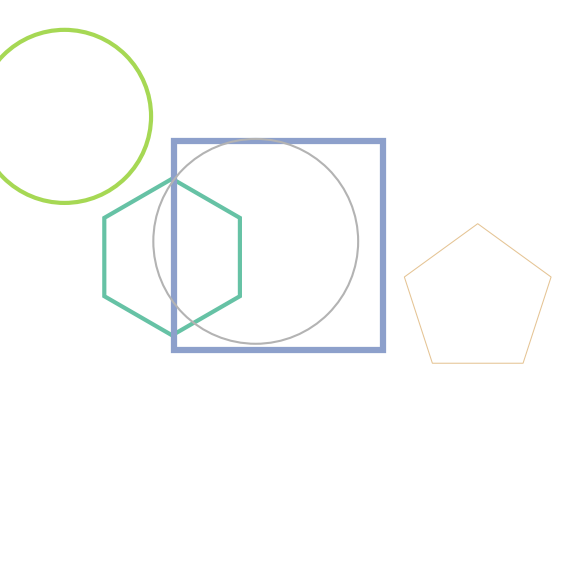[{"shape": "hexagon", "thickness": 2, "radius": 0.68, "center": [0.298, 0.554]}, {"shape": "square", "thickness": 3, "radius": 0.91, "center": [0.482, 0.574]}, {"shape": "circle", "thickness": 2, "radius": 0.75, "center": [0.112, 0.798]}, {"shape": "pentagon", "thickness": 0.5, "radius": 0.67, "center": [0.827, 0.478]}, {"shape": "circle", "thickness": 1, "radius": 0.89, "center": [0.443, 0.581]}]